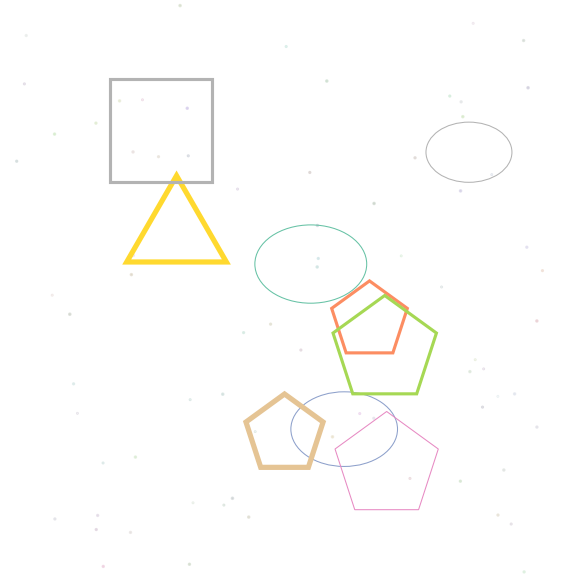[{"shape": "oval", "thickness": 0.5, "radius": 0.48, "center": [0.538, 0.542]}, {"shape": "pentagon", "thickness": 1.5, "radius": 0.34, "center": [0.64, 0.444]}, {"shape": "oval", "thickness": 0.5, "radius": 0.46, "center": [0.596, 0.256]}, {"shape": "pentagon", "thickness": 0.5, "radius": 0.47, "center": [0.67, 0.193]}, {"shape": "pentagon", "thickness": 1.5, "radius": 0.47, "center": [0.666, 0.393]}, {"shape": "triangle", "thickness": 2.5, "radius": 0.5, "center": [0.306, 0.595]}, {"shape": "pentagon", "thickness": 2.5, "radius": 0.35, "center": [0.493, 0.247]}, {"shape": "square", "thickness": 1.5, "radius": 0.44, "center": [0.279, 0.774]}, {"shape": "oval", "thickness": 0.5, "radius": 0.37, "center": [0.812, 0.736]}]